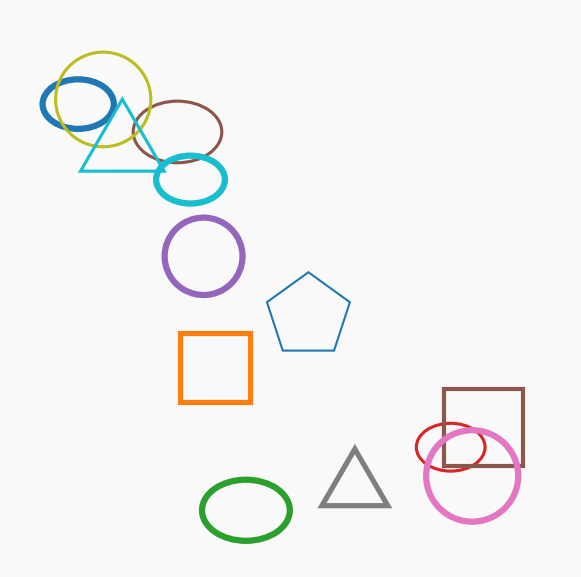[{"shape": "pentagon", "thickness": 1, "radius": 0.37, "center": [0.531, 0.453]}, {"shape": "oval", "thickness": 3, "radius": 0.31, "center": [0.135, 0.819]}, {"shape": "square", "thickness": 2.5, "radius": 0.3, "center": [0.37, 0.362]}, {"shape": "oval", "thickness": 3, "radius": 0.38, "center": [0.423, 0.116]}, {"shape": "oval", "thickness": 1.5, "radius": 0.3, "center": [0.775, 0.225]}, {"shape": "circle", "thickness": 3, "radius": 0.33, "center": [0.35, 0.555]}, {"shape": "square", "thickness": 2, "radius": 0.34, "center": [0.832, 0.259]}, {"shape": "oval", "thickness": 1.5, "radius": 0.38, "center": [0.305, 0.771]}, {"shape": "circle", "thickness": 3, "radius": 0.4, "center": [0.812, 0.175]}, {"shape": "triangle", "thickness": 2.5, "radius": 0.33, "center": [0.61, 0.156]}, {"shape": "circle", "thickness": 1.5, "radius": 0.41, "center": [0.178, 0.827]}, {"shape": "oval", "thickness": 3, "radius": 0.3, "center": [0.328, 0.688]}, {"shape": "triangle", "thickness": 1.5, "radius": 0.42, "center": [0.21, 0.744]}]